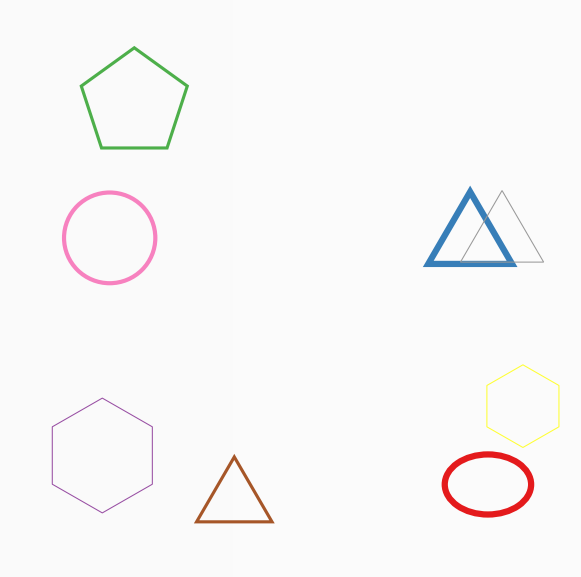[{"shape": "oval", "thickness": 3, "radius": 0.37, "center": [0.839, 0.16]}, {"shape": "triangle", "thickness": 3, "radius": 0.42, "center": [0.809, 0.584]}, {"shape": "pentagon", "thickness": 1.5, "radius": 0.48, "center": [0.231, 0.82]}, {"shape": "hexagon", "thickness": 0.5, "radius": 0.5, "center": [0.176, 0.21]}, {"shape": "hexagon", "thickness": 0.5, "radius": 0.36, "center": [0.9, 0.296]}, {"shape": "triangle", "thickness": 1.5, "radius": 0.37, "center": [0.403, 0.133]}, {"shape": "circle", "thickness": 2, "radius": 0.39, "center": [0.189, 0.587]}, {"shape": "triangle", "thickness": 0.5, "radius": 0.41, "center": [0.864, 0.587]}]